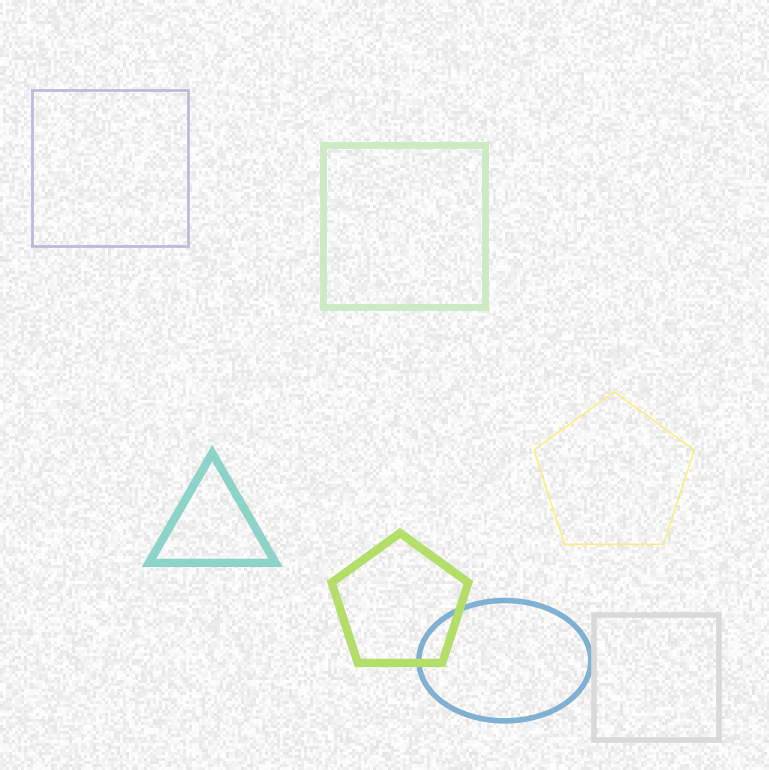[{"shape": "triangle", "thickness": 3, "radius": 0.47, "center": [0.276, 0.316]}, {"shape": "square", "thickness": 1, "radius": 0.51, "center": [0.142, 0.782]}, {"shape": "oval", "thickness": 2, "radius": 0.56, "center": [0.656, 0.142]}, {"shape": "pentagon", "thickness": 3, "radius": 0.47, "center": [0.519, 0.214]}, {"shape": "square", "thickness": 2, "radius": 0.41, "center": [0.853, 0.121]}, {"shape": "square", "thickness": 2.5, "radius": 0.53, "center": [0.525, 0.707]}, {"shape": "pentagon", "thickness": 0.5, "radius": 0.55, "center": [0.798, 0.382]}]